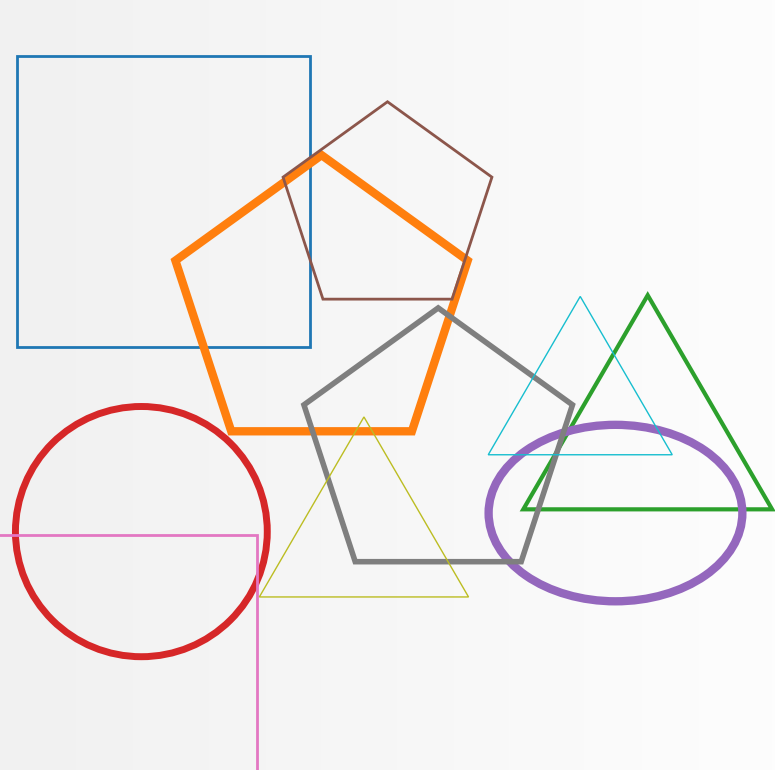[{"shape": "square", "thickness": 1, "radius": 0.95, "center": [0.211, 0.739]}, {"shape": "pentagon", "thickness": 3, "radius": 0.99, "center": [0.415, 0.6]}, {"shape": "triangle", "thickness": 1.5, "radius": 0.93, "center": [0.836, 0.431]}, {"shape": "circle", "thickness": 2.5, "radius": 0.81, "center": [0.182, 0.31]}, {"shape": "oval", "thickness": 3, "radius": 0.82, "center": [0.794, 0.334]}, {"shape": "pentagon", "thickness": 1, "radius": 0.71, "center": [0.5, 0.726]}, {"shape": "square", "thickness": 1, "radius": 0.84, "center": [0.164, 0.138]}, {"shape": "pentagon", "thickness": 2, "radius": 0.91, "center": [0.565, 0.418]}, {"shape": "triangle", "thickness": 0.5, "radius": 0.78, "center": [0.47, 0.303]}, {"shape": "triangle", "thickness": 0.5, "radius": 0.69, "center": [0.749, 0.478]}]